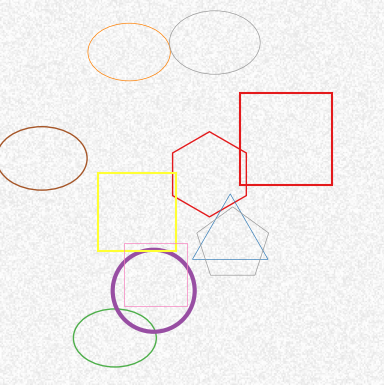[{"shape": "square", "thickness": 1.5, "radius": 0.6, "center": [0.743, 0.64]}, {"shape": "hexagon", "thickness": 1, "radius": 0.55, "center": [0.544, 0.547]}, {"shape": "triangle", "thickness": 0.5, "radius": 0.57, "center": [0.598, 0.383]}, {"shape": "oval", "thickness": 1, "radius": 0.54, "center": [0.298, 0.122]}, {"shape": "circle", "thickness": 3, "radius": 0.53, "center": [0.399, 0.245]}, {"shape": "oval", "thickness": 0.5, "radius": 0.53, "center": [0.335, 0.865]}, {"shape": "square", "thickness": 1.5, "radius": 0.51, "center": [0.356, 0.45]}, {"shape": "oval", "thickness": 1, "radius": 0.59, "center": [0.109, 0.589]}, {"shape": "square", "thickness": 0.5, "radius": 0.41, "center": [0.403, 0.287]}, {"shape": "pentagon", "thickness": 0.5, "radius": 0.49, "center": [0.604, 0.365]}, {"shape": "oval", "thickness": 0.5, "radius": 0.59, "center": [0.558, 0.89]}]